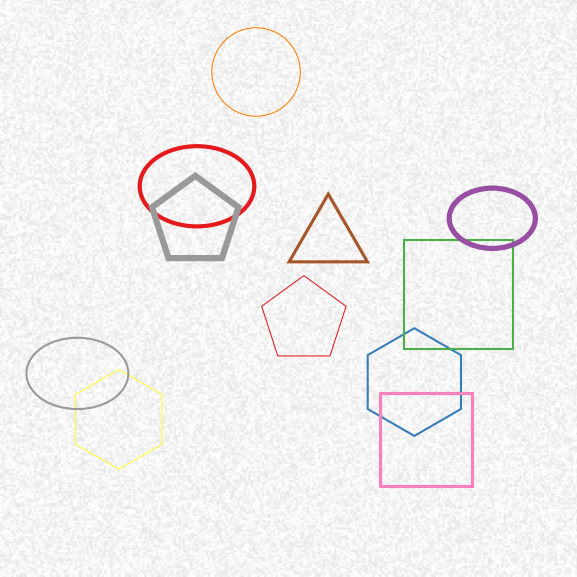[{"shape": "pentagon", "thickness": 0.5, "radius": 0.38, "center": [0.526, 0.445]}, {"shape": "oval", "thickness": 2, "radius": 0.5, "center": [0.341, 0.677]}, {"shape": "hexagon", "thickness": 1, "radius": 0.47, "center": [0.717, 0.338]}, {"shape": "square", "thickness": 1, "radius": 0.47, "center": [0.794, 0.49]}, {"shape": "oval", "thickness": 2.5, "radius": 0.37, "center": [0.852, 0.621]}, {"shape": "circle", "thickness": 0.5, "radius": 0.38, "center": [0.443, 0.874]}, {"shape": "hexagon", "thickness": 0.5, "radius": 0.43, "center": [0.206, 0.273]}, {"shape": "triangle", "thickness": 1.5, "radius": 0.39, "center": [0.568, 0.585]}, {"shape": "square", "thickness": 1.5, "radius": 0.4, "center": [0.738, 0.238]}, {"shape": "pentagon", "thickness": 3, "radius": 0.39, "center": [0.338, 0.616]}, {"shape": "oval", "thickness": 1, "radius": 0.44, "center": [0.134, 0.353]}]